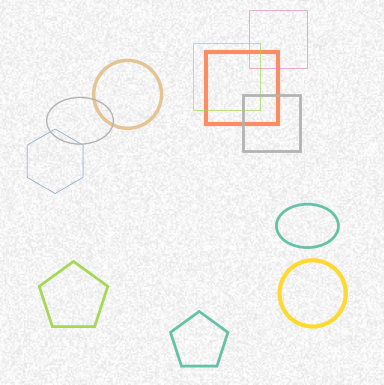[{"shape": "pentagon", "thickness": 2, "radius": 0.39, "center": [0.517, 0.113]}, {"shape": "oval", "thickness": 2, "radius": 0.4, "center": [0.799, 0.413]}, {"shape": "square", "thickness": 3, "radius": 0.47, "center": [0.629, 0.772]}, {"shape": "hexagon", "thickness": 0.5, "radius": 0.42, "center": [0.143, 0.581]}, {"shape": "square", "thickness": 0.5, "radius": 0.38, "center": [0.723, 0.898]}, {"shape": "square", "thickness": 0.5, "radius": 0.44, "center": [0.587, 0.801]}, {"shape": "pentagon", "thickness": 2, "radius": 0.47, "center": [0.191, 0.227]}, {"shape": "circle", "thickness": 3, "radius": 0.43, "center": [0.812, 0.238]}, {"shape": "circle", "thickness": 2.5, "radius": 0.44, "center": [0.332, 0.755]}, {"shape": "square", "thickness": 2, "radius": 0.37, "center": [0.705, 0.681]}, {"shape": "oval", "thickness": 1, "radius": 0.43, "center": [0.208, 0.686]}]